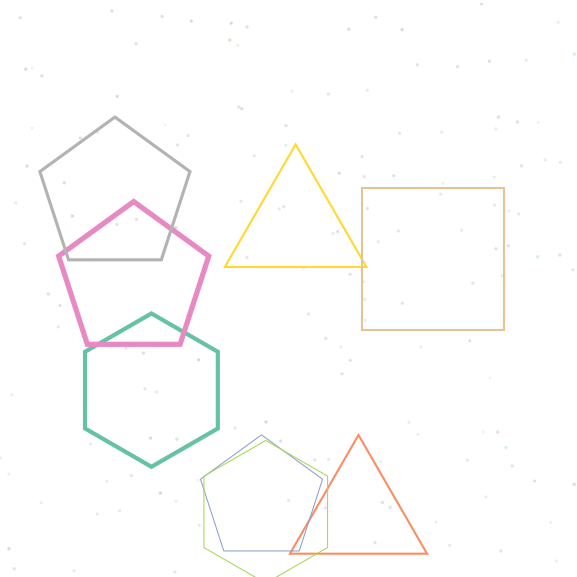[{"shape": "hexagon", "thickness": 2, "radius": 0.66, "center": [0.262, 0.324]}, {"shape": "triangle", "thickness": 1, "radius": 0.69, "center": [0.621, 0.109]}, {"shape": "pentagon", "thickness": 0.5, "radius": 0.56, "center": [0.453, 0.135]}, {"shape": "pentagon", "thickness": 2.5, "radius": 0.68, "center": [0.232, 0.513]}, {"shape": "hexagon", "thickness": 0.5, "radius": 0.62, "center": [0.46, 0.113]}, {"shape": "triangle", "thickness": 1, "radius": 0.71, "center": [0.512, 0.608]}, {"shape": "square", "thickness": 1, "radius": 0.62, "center": [0.749, 0.55]}, {"shape": "pentagon", "thickness": 1.5, "radius": 0.68, "center": [0.199, 0.66]}]